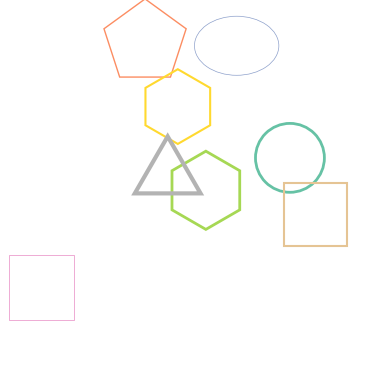[{"shape": "circle", "thickness": 2, "radius": 0.45, "center": [0.753, 0.59]}, {"shape": "pentagon", "thickness": 1, "radius": 0.56, "center": [0.377, 0.891]}, {"shape": "oval", "thickness": 0.5, "radius": 0.55, "center": [0.615, 0.881]}, {"shape": "square", "thickness": 0.5, "radius": 0.42, "center": [0.107, 0.252]}, {"shape": "hexagon", "thickness": 2, "radius": 0.51, "center": [0.535, 0.506]}, {"shape": "hexagon", "thickness": 1.5, "radius": 0.49, "center": [0.462, 0.723]}, {"shape": "square", "thickness": 1.5, "radius": 0.41, "center": [0.819, 0.442]}, {"shape": "triangle", "thickness": 3, "radius": 0.49, "center": [0.436, 0.547]}]